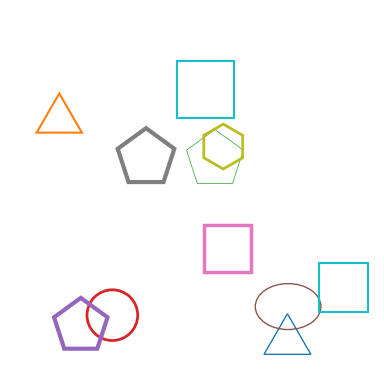[{"shape": "triangle", "thickness": 1, "radius": 0.35, "center": [0.747, 0.115]}, {"shape": "triangle", "thickness": 1.5, "radius": 0.34, "center": [0.154, 0.689]}, {"shape": "pentagon", "thickness": 0.5, "radius": 0.39, "center": [0.558, 0.586]}, {"shape": "circle", "thickness": 2, "radius": 0.33, "center": [0.292, 0.181]}, {"shape": "pentagon", "thickness": 3, "radius": 0.36, "center": [0.21, 0.153]}, {"shape": "oval", "thickness": 1, "radius": 0.43, "center": [0.748, 0.204]}, {"shape": "square", "thickness": 2.5, "radius": 0.3, "center": [0.592, 0.355]}, {"shape": "pentagon", "thickness": 3, "radius": 0.39, "center": [0.379, 0.59]}, {"shape": "hexagon", "thickness": 2, "radius": 0.29, "center": [0.58, 0.619]}, {"shape": "square", "thickness": 1.5, "radius": 0.32, "center": [0.893, 0.253]}, {"shape": "square", "thickness": 1.5, "radius": 0.37, "center": [0.535, 0.767]}]